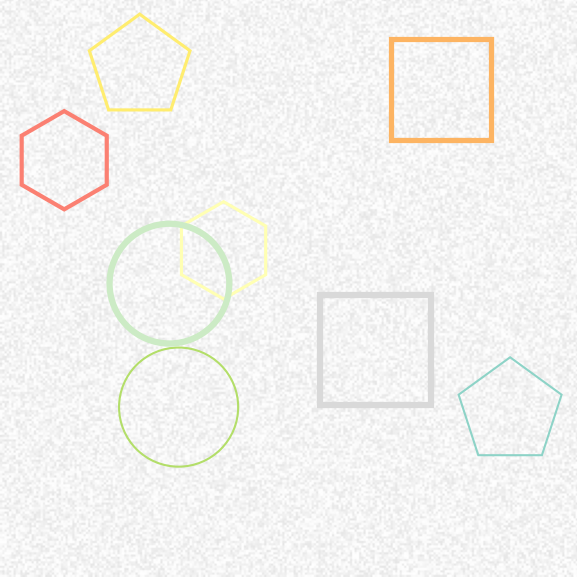[{"shape": "pentagon", "thickness": 1, "radius": 0.47, "center": [0.883, 0.287]}, {"shape": "hexagon", "thickness": 1.5, "radius": 0.42, "center": [0.387, 0.566]}, {"shape": "hexagon", "thickness": 2, "radius": 0.43, "center": [0.111, 0.722]}, {"shape": "square", "thickness": 2.5, "radius": 0.43, "center": [0.764, 0.844]}, {"shape": "circle", "thickness": 1, "radius": 0.52, "center": [0.309, 0.294]}, {"shape": "square", "thickness": 3, "radius": 0.48, "center": [0.65, 0.393]}, {"shape": "circle", "thickness": 3, "radius": 0.52, "center": [0.293, 0.508]}, {"shape": "pentagon", "thickness": 1.5, "radius": 0.46, "center": [0.242, 0.883]}]